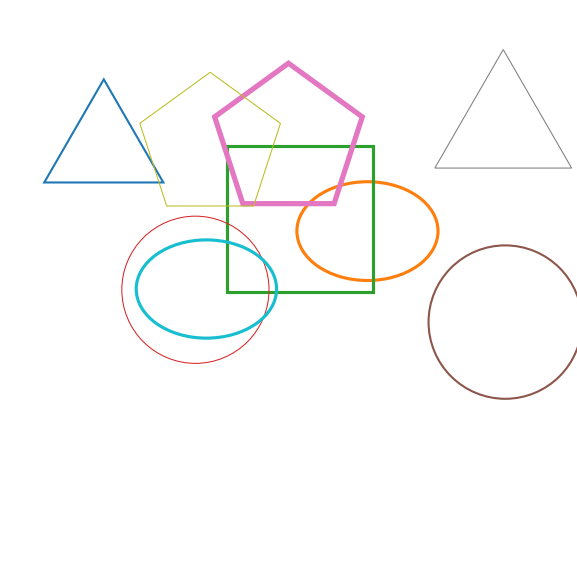[{"shape": "triangle", "thickness": 1, "radius": 0.6, "center": [0.18, 0.743]}, {"shape": "oval", "thickness": 1.5, "radius": 0.61, "center": [0.636, 0.599]}, {"shape": "square", "thickness": 1.5, "radius": 0.63, "center": [0.519, 0.619]}, {"shape": "circle", "thickness": 0.5, "radius": 0.64, "center": [0.338, 0.497]}, {"shape": "circle", "thickness": 1, "radius": 0.66, "center": [0.875, 0.441]}, {"shape": "pentagon", "thickness": 2.5, "radius": 0.67, "center": [0.5, 0.755]}, {"shape": "triangle", "thickness": 0.5, "radius": 0.68, "center": [0.871, 0.777]}, {"shape": "pentagon", "thickness": 0.5, "radius": 0.64, "center": [0.364, 0.746]}, {"shape": "oval", "thickness": 1.5, "radius": 0.61, "center": [0.357, 0.499]}]